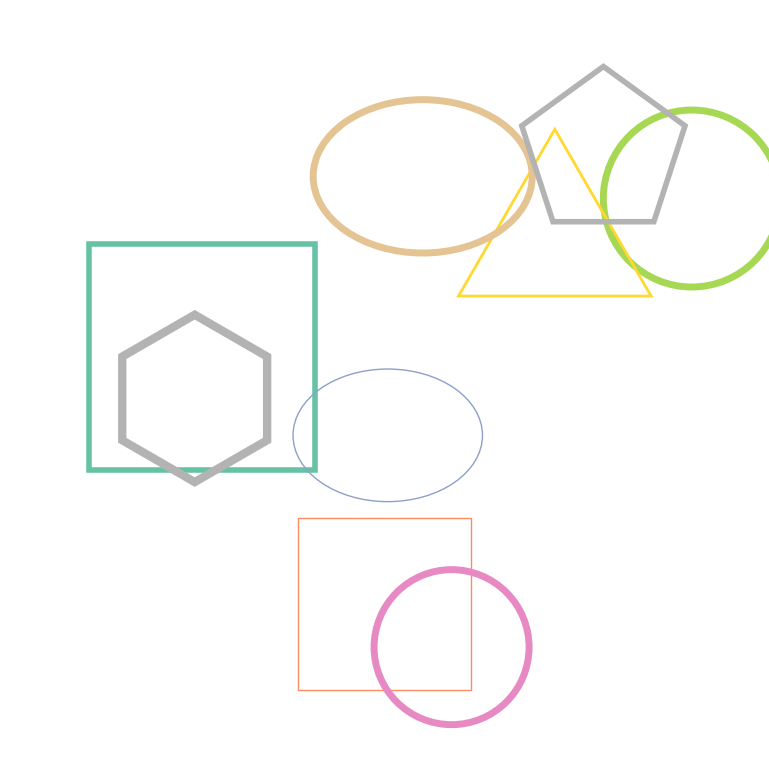[{"shape": "square", "thickness": 2, "radius": 0.73, "center": [0.262, 0.536]}, {"shape": "square", "thickness": 0.5, "radius": 0.56, "center": [0.499, 0.216]}, {"shape": "oval", "thickness": 0.5, "radius": 0.62, "center": [0.504, 0.435]}, {"shape": "circle", "thickness": 2.5, "radius": 0.5, "center": [0.586, 0.16]}, {"shape": "circle", "thickness": 2.5, "radius": 0.57, "center": [0.898, 0.742]}, {"shape": "triangle", "thickness": 1, "radius": 0.72, "center": [0.721, 0.688]}, {"shape": "oval", "thickness": 2.5, "radius": 0.71, "center": [0.549, 0.771]}, {"shape": "hexagon", "thickness": 3, "radius": 0.54, "center": [0.253, 0.483]}, {"shape": "pentagon", "thickness": 2, "radius": 0.56, "center": [0.784, 0.802]}]